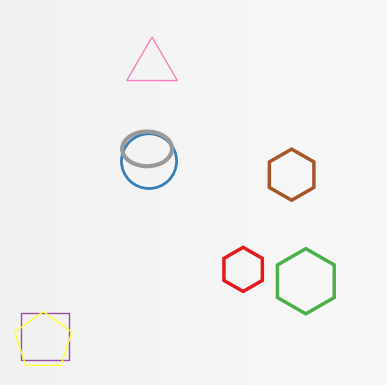[{"shape": "hexagon", "thickness": 2.5, "radius": 0.29, "center": [0.627, 0.3]}, {"shape": "circle", "thickness": 2, "radius": 0.36, "center": [0.385, 0.582]}, {"shape": "hexagon", "thickness": 2.5, "radius": 0.42, "center": [0.789, 0.27]}, {"shape": "square", "thickness": 1, "radius": 0.3, "center": [0.116, 0.125]}, {"shape": "pentagon", "thickness": 1, "radius": 0.39, "center": [0.112, 0.114]}, {"shape": "hexagon", "thickness": 2.5, "radius": 0.33, "center": [0.753, 0.546]}, {"shape": "triangle", "thickness": 1, "radius": 0.38, "center": [0.392, 0.828]}, {"shape": "oval", "thickness": 3, "radius": 0.32, "center": [0.38, 0.613]}]